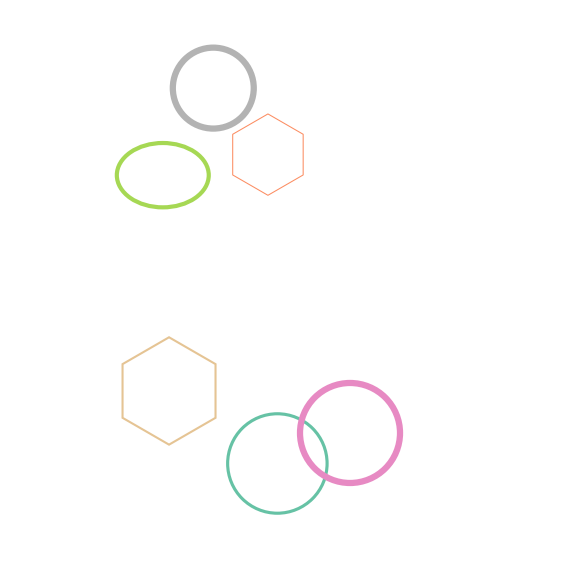[{"shape": "circle", "thickness": 1.5, "radius": 0.43, "center": [0.48, 0.197]}, {"shape": "hexagon", "thickness": 0.5, "radius": 0.35, "center": [0.464, 0.731]}, {"shape": "circle", "thickness": 3, "radius": 0.43, "center": [0.606, 0.249]}, {"shape": "oval", "thickness": 2, "radius": 0.4, "center": [0.282, 0.696]}, {"shape": "hexagon", "thickness": 1, "radius": 0.46, "center": [0.293, 0.322]}, {"shape": "circle", "thickness": 3, "radius": 0.35, "center": [0.369, 0.847]}]